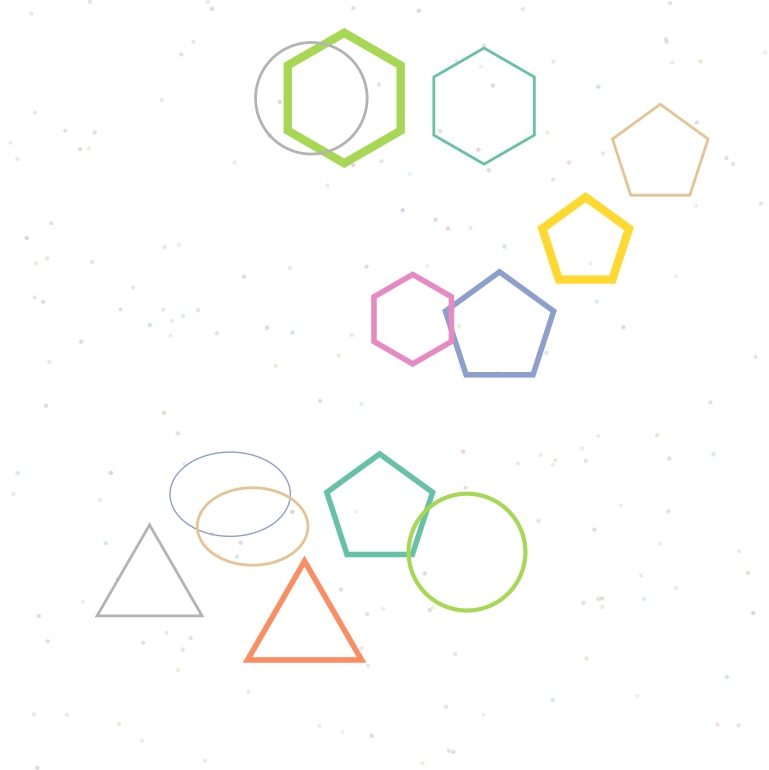[{"shape": "hexagon", "thickness": 1, "radius": 0.38, "center": [0.629, 0.862]}, {"shape": "pentagon", "thickness": 2, "radius": 0.36, "center": [0.493, 0.338]}, {"shape": "triangle", "thickness": 2, "radius": 0.43, "center": [0.396, 0.186]}, {"shape": "oval", "thickness": 0.5, "radius": 0.39, "center": [0.299, 0.358]}, {"shape": "pentagon", "thickness": 2, "radius": 0.37, "center": [0.649, 0.573]}, {"shape": "hexagon", "thickness": 2, "radius": 0.29, "center": [0.536, 0.585]}, {"shape": "circle", "thickness": 1.5, "radius": 0.38, "center": [0.606, 0.283]}, {"shape": "hexagon", "thickness": 3, "radius": 0.42, "center": [0.447, 0.873]}, {"shape": "pentagon", "thickness": 3, "radius": 0.3, "center": [0.761, 0.685]}, {"shape": "oval", "thickness": 1, "radius": 0.36, "center": [0.328, 0.316]}, {"shape": "pentagon", "thickness": 1, "radius": 0.33, "center": [0.858, 0.799]}, {"shape": "triangle", "thickness": 1, "radius": 0.39, "center": [0.194, 0.24]}, {"shape": "circle", "thickness": 1, "radius": 0.36, "center": [0.404, 0.872]}]